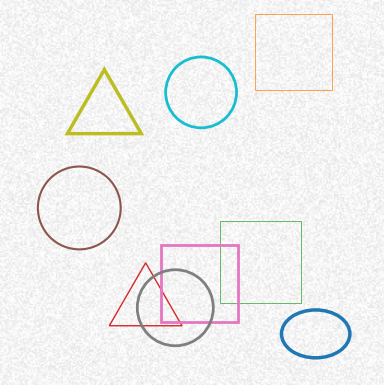[{"shape": "oval", "thickness": 2.5, "radius": 0.44, "center": [0.82, 0.133]}, {"shape": "square", "thickness": 0.5, "radius": 0.5, "center": [0.763, 0.864]}, {"shape": "square", "thickness": 0.5, "radius": 0.53, "center": [0.677, 0.319]}, {"shape": "triangle", "thickness": 1, "radius": 0.55, "center": [0.378, 0.208]}, {"shape": "circle", "thickness": 1.5, "radius": 0.54, "center": [0.206, 0.46]}, {"shape": "square", "thickness": 2, "radius": 0.5, "center": [0.517, 0.263]}, {"shape": "circle", "thickness": 2, "radius": 0.49, "center": [0.455, 0.201]}, {"shape": "triangle", "thickness": 2.5, "radius": 0.55, "center": [0.271, 0.708]}, {"shape": "circle", "thickness": 2, "radius": 0.46, "center": [0.522, 0.76]}]